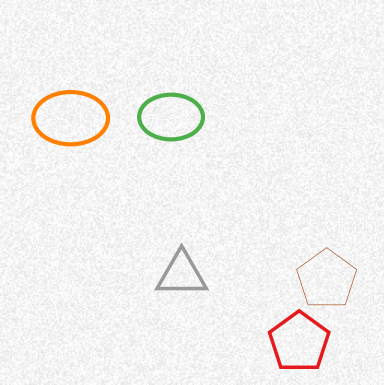[{"shape": "pentagon", "thickness": 2.5, "radius": 0.41, "center": [0.777, 0.112]}, {"shape": "oval", "thickness": 3, "radius": 0.41, "center": [0.444, 0.696]}, {"shape": "oval", "thickness": 3, "radius": 0.49, "center": [0.184, 0.693]}, {"shape": "pentagon", "thickness": 0.5, "radius": 0.41, "center": [0.848, 0.275]}, {"shape": "triangle", "thickness": 2.5, "radius": 0.37, "center": [0.472, 0.288]}]